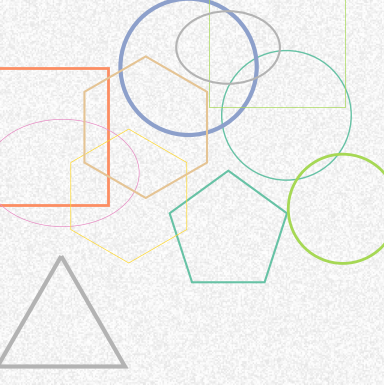[{"shape": "pentagon", "thickness": 1.5, "radius": 0.8, "center": [0.593, 0.396]}, {"shape": "circle", "thickness": 1, "radius": 0.84, "center": [0.744, 0.7]}, {"shape": "square", "thickness": 2, "radius": 0.89, "center": [0.102, 0.646]}, {"shape": "circle", "thickness": 3, "radius": 0.89, "center": [0.49, 0.826]}, {"shape": "oval", "thickness": 0.5, "radius": 1.0, "center": [0.162, 0.551]}, {"shape": "circle", "thickness": 2, "radius": 0.71, "center": [0.891, 0.458]}, {"shape": "square", "thickness": 0.5, "radius": 0.88, "center": [0.719, 0.898]}, {"shape": "hexagon", "thickness": 0.5, "radius": 0.87, "center": [0.334, 0.491]}, {"shape": "hexagon", "thickness": 1.5, "radius": 0.92, "center": [0.379, 0.67]}, {"shape": "oval", "thickness": 1.5, "radius": 0.67, "center": [0.592, 0.877]}, {"shape": "triangle", "thickness": 3, "radius": 0.96, "center": [0.159, 0.144]}]